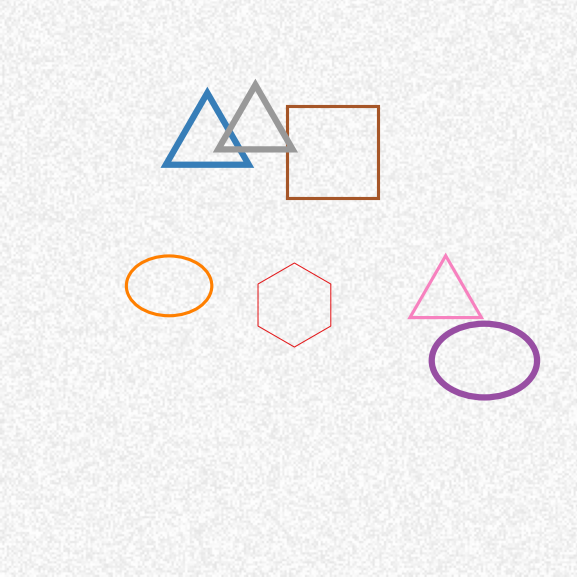[{"shape": "hexagon", "thickness": 0.5, "radius": 0.36, "center": [0.51, 0.471]}, {"shape": "triangle", "thickness": 3, "radius": 0.41, "center": [0.359, 0.755]}, {"shape": "oval", "thickness": 3, "radius": 0.46, "center": [0.839, 0.375]}, {"shape": "oval", "thickness": 1.5, "radius": 0.37, "center": [0.293, 0.504]}, {"shape": "square", "thickness": 1.5, "radius": 0.4, "center": [0.576, 0.736]}, {"shape": "triangle", "thickness": 1.5, "radius": 0.36, "center": [0.772, 0.485]}, {"shape": "triangle", "thickness": 3, "radius": 0.37, "center": [0.442, 0.778]}]